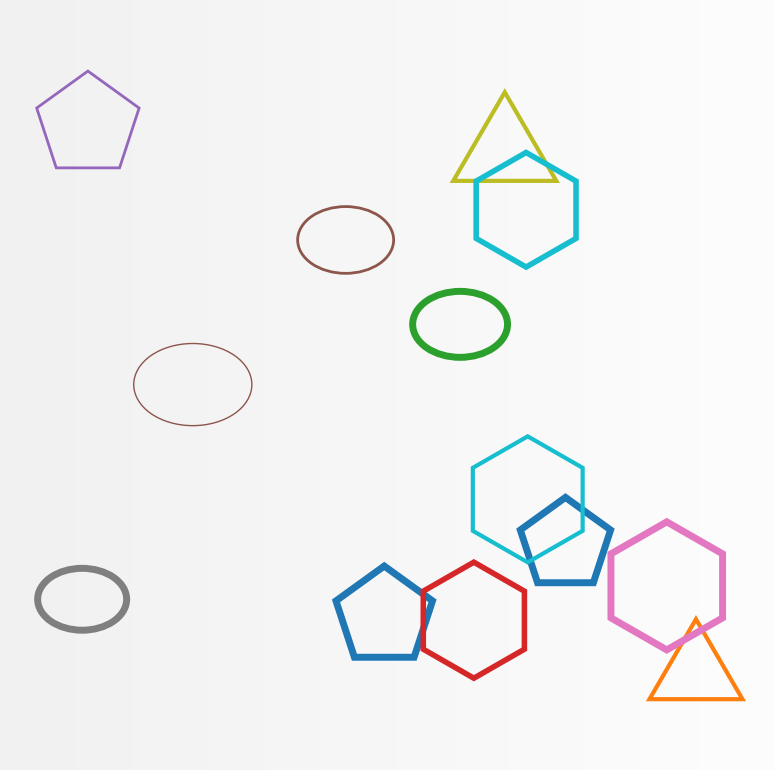[{"shape": "pentagon", "thickness": 2.5, "radius": 0.31, "center": [0.73, 0.293]}, {"shape": "pentagon", "thickness": 2.5, "radius": 0.33, "center": [0.496, 0.199]}, {"shape": "triangle", "thickness": 1.5, "radius": 0.35, "center": [0.898, 0.127]}, {"shape": "oval", "thickness": 2.5, "radius": 0.31, "center": [0.594, 0.579]}, {"shape": "hexagon", "thickness": 2, "radius": 0.38, "center": [0.611, 0.195]}, {"shape": "pentagon", "thickness": 1, "radius": 0.35, "center": [0.113, 0.838]}, {"shape": "oval", "thickness": 0.5, "radius": 0.38, "center": [0.249, 0.501]}, {"shape": "oval", "thickness": 1, "radius": 0.31, "center": [0.446, 0.688]}, {"shape": "hexagon", "thickness": 2.5, "radius": 0.42, "center": [0.86, 0.239]}, {"shape": "oval", "thickness": 2.5, "radius": 0.29, "center": [0.106, 0.222]}, {"shape": "triangle", "thickness": 1.5, "radius": 0.38, "center": [0.651, 0.803]}, {"shape": "hexagon", "thickness": 1.5, "radius": 0.41, "center": [0.681, 0.352]}, {"shape": "hexagon", "thickness": 2, "radius": 0.37, "center": [0.679, 0.728]}]